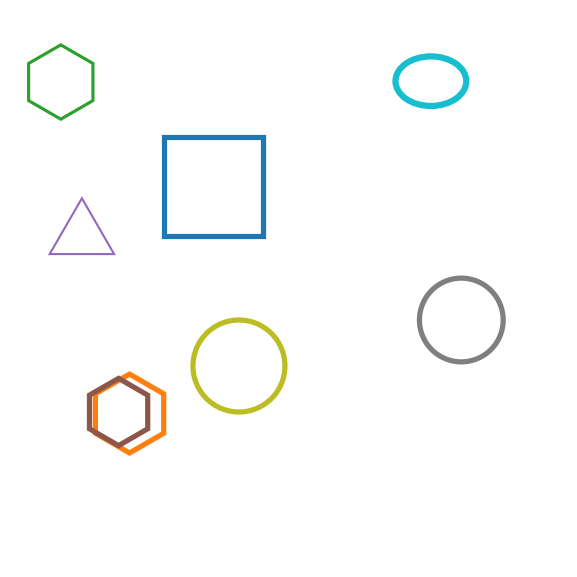[{"shape": "square", "thickness": 2.5, "radius": 0.43, "center": [0.369, 0.676]}, {"shape": "hexagon", "thickness": 2.5, "radius": 0.34, "center": [0.224, 0.283]}, {"shape": "hexagon", "thickness": 1.5, "radius": 0.32, "center": [0.105, 0.857]}, {"shape": "triangle", "thickness": 1, "radius": 0.32, "center": [0.142, 0.591]}, {"shape": "hexagon", "thickness": 2.5, "radius": 0.29, "center": [0.205, 0.286]}, {"shape": "circle", "thickness": 2.5, "radius": 0.36, "center": [0.799, 0.445]}, {"shape": "circle", "thickness": 2.5, "radius": 0.4, "center": [0.414, 0.365]}, {"shape": "oval", "thickness": 3, "radius": 0.31, "center": [0.746, 0.859]}]